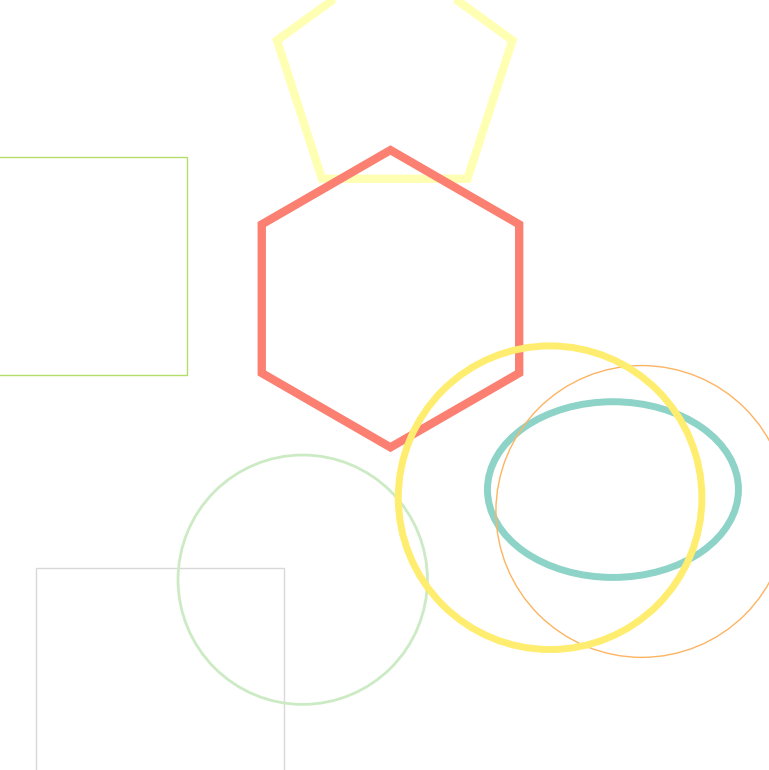[{"shape": "oval", "thickness": 2.5, "radius": 0.81, "center": [0.796, 0.364]}, {"shape": "pentagon", "thickness": 3, "radius": 0.8, "center": [0.513, 0.898]}, {"shape": "hexagon", "thickness": 3, "radius": 0.97, "center": [0.507, 0.612]}, {"shape": "circle", "thickness": 0.5, "radius": 0.95, "center": [0.834, 0.336]}, {"shape": "square", "thickness": 0.5, "radius": 0.71, "center": [0.101, 0.655]}, {"shape": "square", "thickness": 0.5, "radius": 0.8, "center": [0.208, 0.102]}, {"shape": "circle", "thickness": 1, "radius": 0.81, "center": [0.393, 0.247]}, {"shape": "circle", "thickness": 2.5, "radius": 0.99, "center": [0.714, 0.354]}]